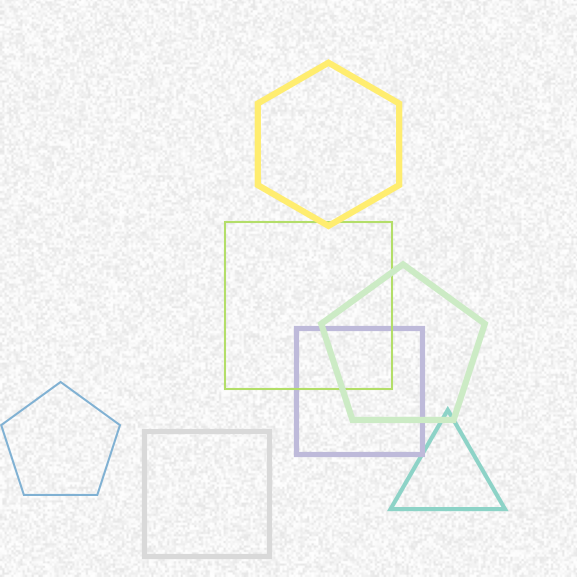[{"shape": "triangle", "thickness": 2, "radius": 0.57, "center": [0.775, 0.175]}, {"shape": "square", "thickness": 2.5, "radius": 0.55, "center": [0.621, 0.322]}, {"shape": "pentagon", "thickness": 1, "radius": 0.54, "center": [0.105, 0.23]}, {"shape": "square", "thickness": 1, "radius": 0.72, "center": [0.534, 0.47]}, {"shape": "square", "thickness": 2.5, "radius": 0.54, "center": [0.358, 0.145]}, {"shape": "pentagon", "thickness": 3, "radius": 0.74, "center": [0.698, 0.392]}, {"shape": "hexagon", "thickness": 3, "radius": 0.71, "center": [0.569, 0.749]}]